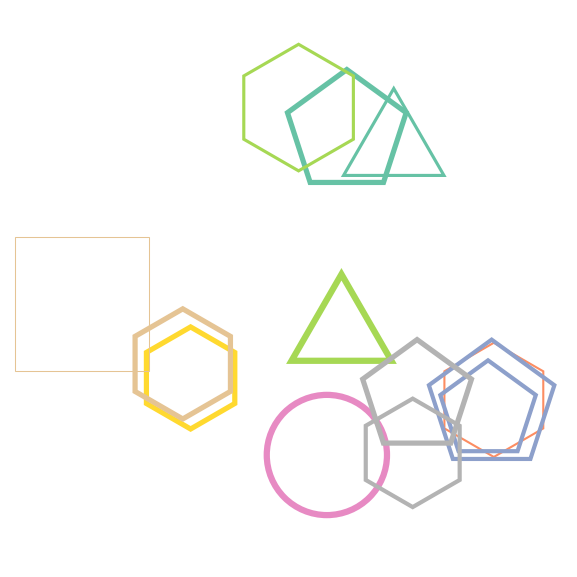[{"shape": "triangle", "thickness": 1.5, "radius": 0.5, "center": [0.682, 0.746]}, {"shape": "pentagon", "thickness": 2.5, "radius": 0.54, "center": [0.601, 0.771]}, {"shape": "hexagon", "thickness": 1, "radius": 0.49, "center": [0.855, 0.307]}, {"shape": "pentagon", "thickness": 2, "radius": 0.57, "center": [0.851, 0.297]}, {"shape": "pentagon", "thickness": 2, "radius": 0.43, "center": [0.845, 0.288]}, {"shape": "circle", "thickness": 3, "radius": 0.52, "center": [0.566, 0.211]}, {"shape": "triangle", "thickness": 3, "radius": 0.5, "center": [0.591, 0.424]}, {"shape": "hexagon", "thickness": 1.5, "radius": 0.55, "center": [0.517, 0.813]}, {"shape": "hexagon", "thickness": 2.5, "radius": 0.44, "center": [0.33, 0.345]}, {"shape": "square", "thickness": 0.5, "radius": 0.58, "center": [0.142, 0.473]}, {"shape": "hexagon", "thickness": 2.5, "radius": 0.48, "center": [0.316, 0.369]}, {"shape": "pentagon", "thickness": 2.5, "radius": 0.5, "center": [0.722, 0.312]}, {"shape": "hexagon", "thickness": 2, "radius": 0.47, "center": [0.715, 0.215]}]